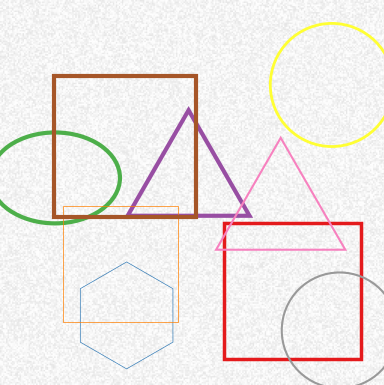[{"shape": "square", "thickness": 2.5, "radius": 0.89, "center": [0.759, 0.244]}, {"shape": "hexagon", "thickness": 0.5, "radius": 0.69, "center": [0.329, 0.181]}, {"shape": "oval", "thickness": 3, "radius": 0.84, "center": [0.143, 0.538]}, {"shape": "triangle", "thickness": 3, "radius": 0.91, "center": [0.49, 0.531]}, {"shape": "square", "thickness": 0.5, "radius": 0.75, "center": [0.313, 0.314]}, {"shape": "circle", "thickness": 2, "radius": 0.8, "center": [0.862, 0.779]}, {"shape": "square", "thickness": 3, "radius": 0.92, "center": [0.325, 0.62]}, {"shape": "triangle", "thickness": 1.5, "radius": 0.97, "center": [0.729, 0.448]}, {"shape": "circle", "thickness": 1.5, "radius": 0.75, "center": [0.882, 0.142]}]